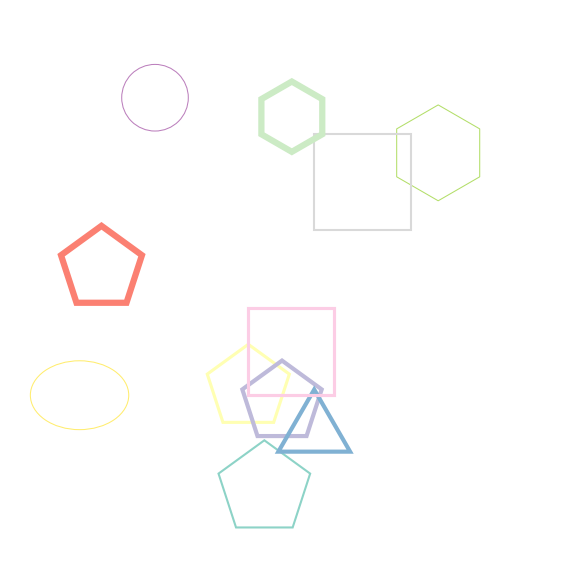[{"shape": "pentagon", "thickness": 1, "radius": 0.42, "center": [0.458, 0.153]}, {"shape": "pentagon", "thickness": 1.5, "radius": 0.37, "center": [0.43, 0.328]}, {"shape": "pentagon", "thickness": 2, "radius": 0.36, "center": [0.488, 0.303]}, {"shape": "pentagon", "thickness": 3, "radius": 0.37, "center": [0.176, 0.534]}, {"shape": "triangle", "thickness": 2, "radius": 0.36, "center": [0.544, 0.253]}, {"shape": "hexagon", "thickness": 0.5, "radius": 0.41, "center": [0.759, 0.734]}, {"shape": "square", "thickness": 1.5, "radius": 0.37, "center": [0.504, 0.39]}, {"shape": "square", "thickness": 1, "radius": 0.42, "center": [0.628, 0.684]}, {"shape": "circle", "thickness": 0.5, "radius": 0.29, "center": [0.268, 0.83]}, {"shape": "hexagon", "thickness": 3, "radius": 0.3, "center": [0.505, 0.797]}, {"shape": "oval", "thickness": 0.5, "radius": 0.43, "center": [0.138, 0.315]}]